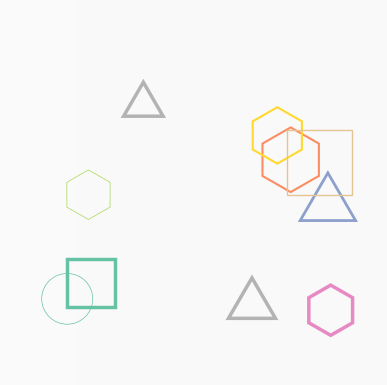[{"shape": "square", "thickness": 2.5, "radius": 0.32, "center": [0.235, 0.265]}, {"shape": "circle", "thickness": 0.5, "radius": 0.33, "center": [0.173, 0.224]}, {"shape": "hexagon", "thickness": 1.5, "radius": 0.42, "center": [0.75, 0.585]}, {"shape": "triangle", "thickness": 2, "radius": 0.41, "center": [0.846, 0.468]}, {"shape": "hexagon", "thickness": 2.5, "radius": 0.33, "center": [0.853, 0.194]}, {"shape": "hexagon", "thickness": 0.5, "radius": 0.32, "center": [0.228, 0.494]}, {"shape": "hexagon", "thickness": 1.5, "radius": 0.37, "center": [0.716, 0.648]}, {"shape": "square", "thickness": 1, "radius": 0.42, "center": [0.824, 0.578]}, {"shape": "triangle", "thickness": 2.5, "radius": 0.29, "center": [0.37, 0.728]}, {"shape": "triangle", "thickness": 2.5, "radius": 0.35, "center": [0.65, 0.208]}]